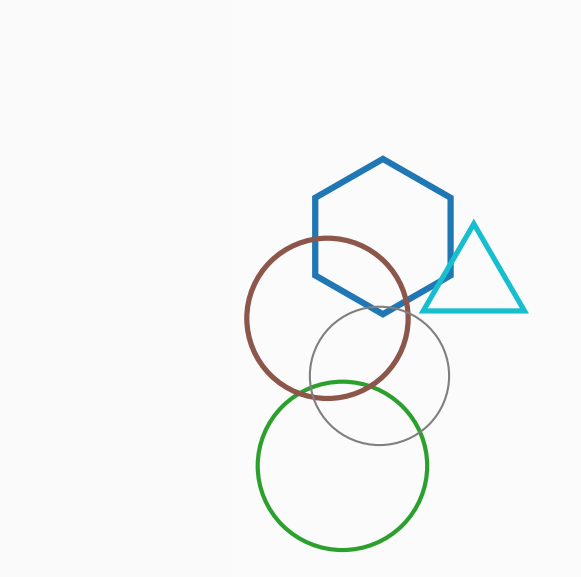[{"shape": "hexagon", "thickness": 3, "radius": 0.67, "center": [0.659, 0.589]}, {"shape": "circle", "thickness": 2, "radius": 0.73, "center": [0.589, 0.192]}, {"shape": "circle", "thickness": 2.5, "radius": 0.69, "center": [0.563, 0.448]}, {"shape": "circle", "thickness": 1, "radius": 0.6, "center": [0.653, 0.348]}, {"shape": "triangle", "thickness": 2.5, "radius": 0.5, "center": [0.815, 0.511]}]